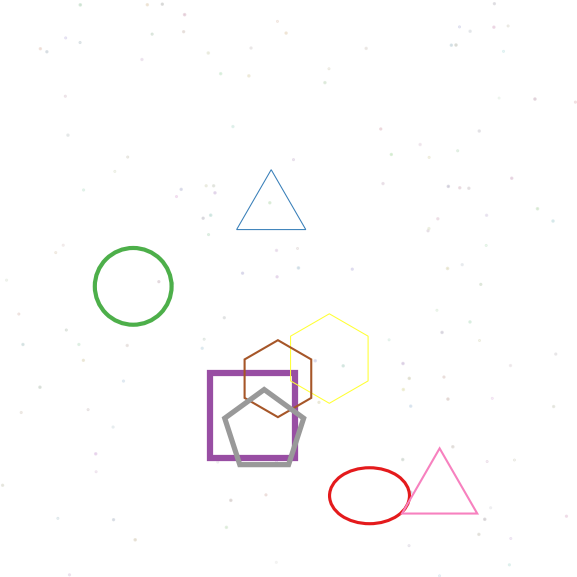[{"shape": "oval", "thickness": 1.5, "radius": 0.35, "center": [0.64, 0.141]}, {"shape": "triangle", "thickness": 0.5, "radius": 0.35, "center": [0.47, 0.636]}, {"shape": "circle", "thickness": 2, "radius": 0.33, "center": [0.231, 0.503]}, {"shape": "square", "thickness": 3, "radius": 0.37, "center": [0.437, 0.28]}, {"shape": "hexagon", "thickness": 0.5, "radius": 0.39, "center": [0.57, 0.378]}, {"shape": "hexagon", "thickness": 1, "radius": 0.33, "center": [0.481, 0.343]}, {"shape": "triangle", "thickness": 1, "radius": 0.38, "center": [0.761, 0.147]}, {"shape": "pentagon", "thickness": 2.5, "radius": 0.36, "center": [0.457, 0.253]}]